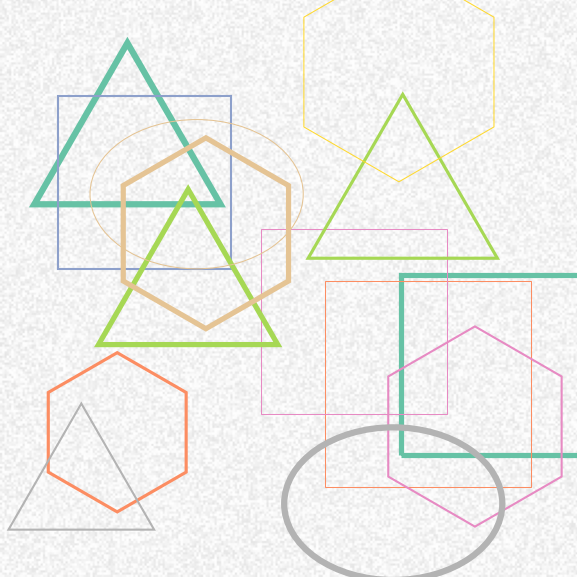[{"shape": "triangle", "thickness": 3, "radius": 0.93, "center": [0.221, 0.738]}, {"shape": "square", "thickness": 2.5, "radius": 0.78, "center": [0.85, 0.367]}, {"shape": "square", "thickness": 0.5, "radius": 0.89, "center": [0.741, 0.334]}, {"shape": "hexagon", "thickness": 1.5, "radius": 0.69, "center": [0.203, 0.251]}, {"shape": "square", "thickness": 1, "radius": 0.75, "center": [0.251, 0.683]}, {"shape": "hexagon", "thickness": 1, "radius": 0.87, "center": [0.822, 0.261]}, {"shape": "square", "thickness": 0.5, "radius": 0.8, "center": [0.613, 0.443]}, {"shape": "triangle", "thickness": 1.5, "radius": 0.95, "center": [0.697, 0.647]}, {"shape": "triangle", "thickness": 2.5, "radius": 0.9, "center": [0.326, 0.492]}, {"shape": "hexagon", "thickness": 0.5, "radius": 0.95, "center": [0.691, 0.874]}, {"shape": "oval", "thickness": 0.5, "radius": 0.92, "center": [0.34, 0.663]}, {"shape": "hexagon", "thickness": 2.5, "radius": 0.83, "center": [0.357, 0.595]}, {"shape": "oval", "thickness": 3, "radius": 0.94, "center": [0.681, 0.127]}, {"shape": "triangle", "thickness": 1, "radius": 0.73, "center": [0.141, 0.155]}]